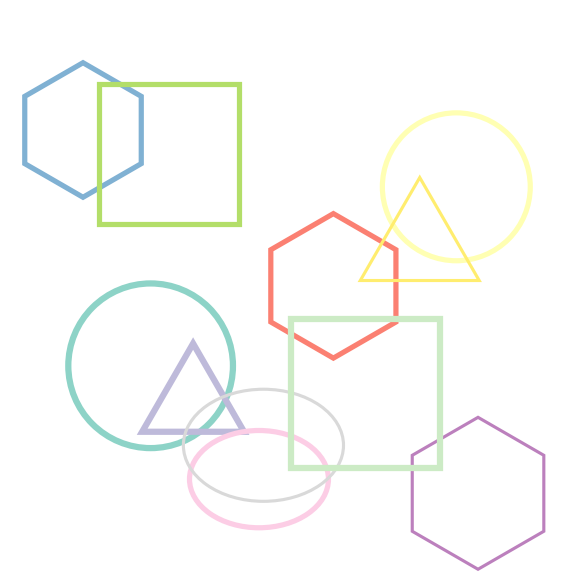[{"shape": "circle", "thickness": 3, "radius": 0.71, "center": [0.261, 0.366]}, {"shape": "circle", "thickness": 2.5, "radius": 0.64, "center": [0.79, 0.676]}, {"shape": "triangle", "thickness": 3, "radius": 0.51, "center": [0.334, 0.302]}, {"shape": "hexagon", "thickness": 2.5, "radius": 0.63, "center": [0.577, 0.504]}, {"shape": "hexagon", "thickness": 2.5, "radius": 0.58, "center": [0.144, 0.774]}, {"shape": "square", "thickness": 2.5, "radius": 0.61, "center": [0.292, 0.733]}, {"shape": "oval", "thickness": 2.5, "radius": 0.6, "center": [0.448, 0.169]}, {"shape": "oval", "thickness": 1.5, "radius": 0.69, "center": [0.456, 0.228]}, {"shape": "hexagon", "thickness": 1.5, "radius": 0.66, "center": [0.828, 0.145]}, {"shape": "square", "thickness": 3, "radius": 0.65, "center": [0.633, 0.317]}, {"shape": "triangle", "thickness": 1.5, "radius": 0.59, "center": [0.727, 0.573]}]